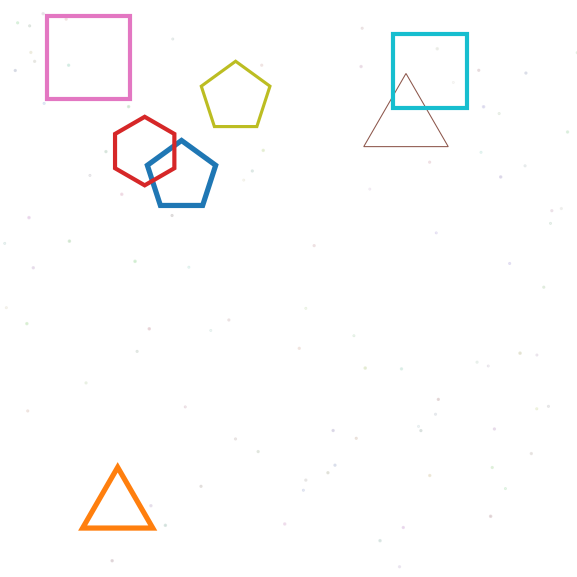[{"shape": "pentagon", "thickness": 2.5, "radius": 0.31, "center": [0.314, 0.694]}, {"shape": "triangle", "thickness": 2.5, "radius": 0.35, "center": [0.204, 0.12]}, {"shape": "hexagon", "thickness": 2, "radius": 0.3, "center": [0.251, 0.738]}, {"shape": "triangle", "thickness": 0.5, "radius": 0.42, "center": [0.703, 0.787]}, {"shape": "square", "thickness": 2, "radius": 0.36, "center": [0.154, 0.899]}, {"shape": "pentagon", "thickness": 1.5, "radius": 0.31, "center": [0.408, 0.831]}, {"shape": "square", "thickness": 2, "radius": 0.32, "center": [0.744, 0.877]}]